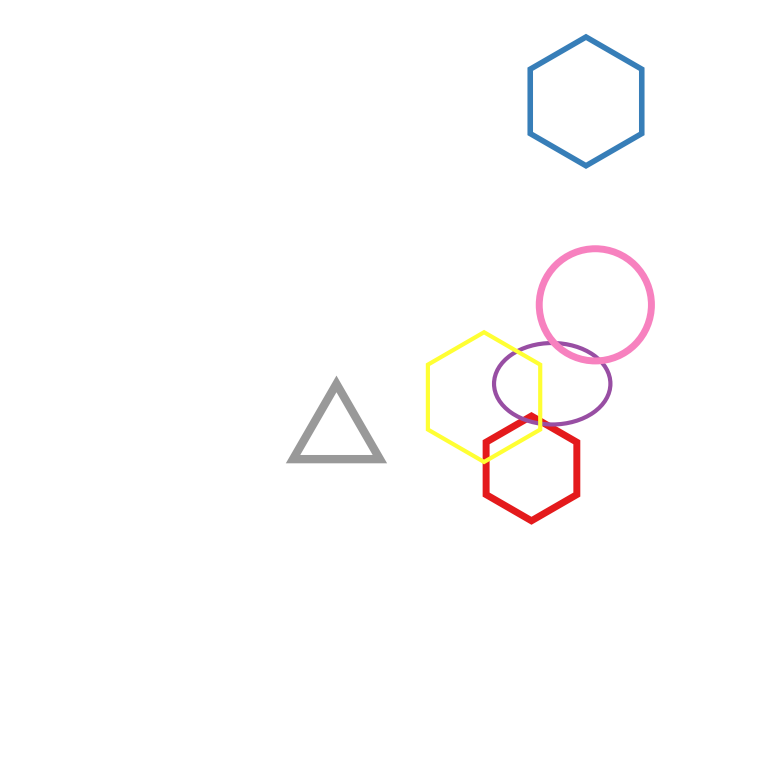[{"shape": "hexagon", "thickness": 2.5, "radius": 0.34, "center": [0.69, 0.392]}, {"shape": "hexagon", "thickness": 2, "radius": 0.42, "center": [0.761, 0.868]}, {"shape": "oval", "thickness": 1.5, "radius": 0.38, "center": [0.717, 0.502]}, {"shape": "hexagon", "thickness": 1.5, "radius": 0.42, "center": [0.629, 0.484]}, {"shape": "circle", "thickness": 2.5, "radius": 0.36, "center": [0.773, 0.604]}, {"shape": "triangle", "thickness": 3, "radius": 0.33, "center": [0.437, 0.436]}]